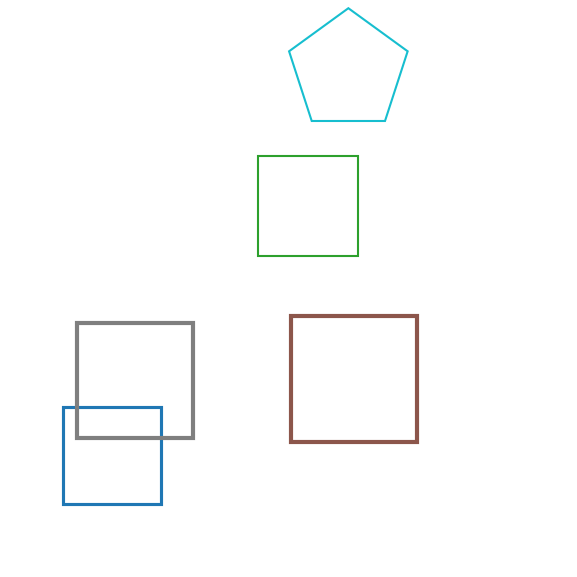[{"shape": "square", "thickness": 1.5, "radius": 0.42, "center": [0.194, 0.21]}, {"shape": "square", "thickness": 1, "radius": 0.44, "center": [0.533, 0.642]}, {"shape": "square", "thickness": 2, "radius": 0.55, "center": [0.612, 0.343]}, {"shape": "square", "thickness": 2, "radius": 0.5, "center": [0.234, 0.341]}, {"shape": "pentagon", "thickness": 1, "radius": 0.54, "center": [0.603, 0.877]}]